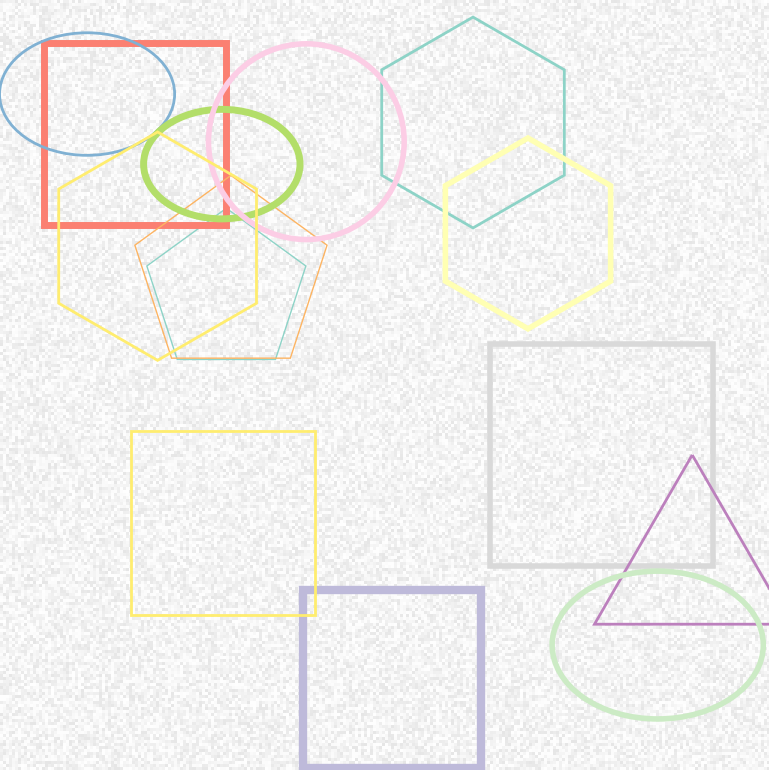[{"shape": "pentagon", "thickness": 0.5, "radius": 0.54, "center": [0.294, 0.621]}, {"shape": "hexagon", "thickness": 1, "radius": 0.68, "center": [0.614, 0.841]}, {"shape": "hexagon", "thickness": 2, "radius": 0.62, "center": [0.686, 0.697]}, {"shape": "square", "thickness": 3, "radius": 0.58, "center": [0.509, 0.118]}, {"shape": "square", "thickness": 2.5, "radius": 0.59, "center": [0.175, 0.826]}, {"shape": "oval", "thickness": 1, "radius": 0.57, "center": [0.113, 0.878]}, {"shape": "pentagon", "thickness": 0.5, "radius": 0.66, "center": [0.3, 0.641]}, {"shape": "oval", "thickness": 2.5, "radius": 0.51, "center": [0.288, 0.787]}, {"shape": "circle", "thickness": 2, "radius": 0.64, "center": [0.398, 0.816]}, {"shape": "square", "thickness": 2, "radius": 0.72, "center": [0.781, 0.409]}, {"shape": "triangle", "thickness": 1, "radius": 0.73, "center": [0.899, 0.263]}, {"shape": "oval", "thickness": 2, "radius": 0.69, "center": [0.854, 0.162]}, {"shape": "square", "thickness": 1, "radius": 0.6, "center": [0.29, 0.32]}, {"shape": "hexagon", "thickness": 1, "radius": 0.74, "center": [0.205, 0.68]}]